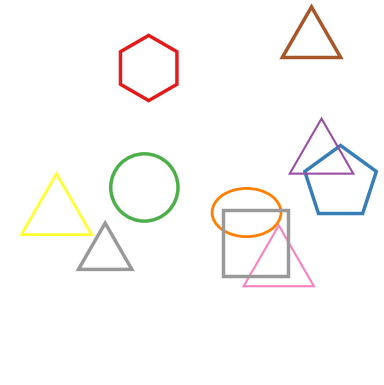[{"shape": "hexagon", "thickness": 2.5, "radius": 0.42, "center": [0.386, 0.823]}, {"shape": "pentagon", "thickness": 2.5, "radius": 0.49, "center": [0.885, 0.524]}, {"shape": "circle", "thickness": 2.5, "radius": 0.44, "center": [0.375, 0.513]}, {"shape": "triangle", "thickness": 1.5, "radius": 0.48, "center": [0.835, 0.597]}, {"shape": "oval", "thickness": 2, "radius": 0.45, "center": [0.64, 0.448]}, {"shape": "triangle", "thickness": 2, "radius": 0.53, "center": [0.147, 0.443]}, {"shape": "triangle", "thickness": 2.5, "radius": 0.44, "center": [0.809, 0.894]}, {"shape": "triangle", "thickness": 1.5, "radius": 0.53, "center": [0.724, 0.309]}, {"shape": "triangle", "thickness": 2.5, "radius": 0.4, "center": [0.273, 0.34]}, {"shape": "square", "thickness": 2.5, "radius": 0.43, "center": [0.664, 0.369]}]